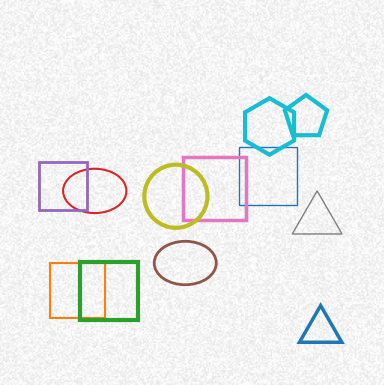[{"shape": "triangle", "thickness": 2.5, "radius": 0.32, "center": [0.833, 0.143]}, {"shape": "square", "thickness": 1, "radius": 0.38, "center": [0.697, 0.543]}, {"shape": "square", "thickness": 1.5, "radius": 0.36, "center": [0.202, 0.246]}, {"shape": "square", "thickness": 3, "radius": 0.38, "center": [0.282, 0.244]}, {"shape": "oval", "thickness": 1.5, "radius": 0.41, "center": [0.246, 0.504]}, {"shape": "square", "thickness": 2, "radius": 0.31, "center": [0.165, 0.517]}, {"shape": "oval", "thickness": 2, "radius": 0.4, "center": [0.481, 0.317]}, {"shape": "square", "thickness": 2.5, "radius": 0.4, "center": [0.557, 0.511]}, {"shape": "triangle", "thickness": 1, "radius": 0.37, "center": [0.824, 0.43]}, {"shape": "circle", "thickness": 3, "radius": 0.41, "center": [0.457, 0.49]}, {"shape": "hexagon", "thickness": 3, "radius": 0.37, "center": [0.7, 0.672]}, {"shape": "pentagon", "thickness": 3, "radius": 0.29, "center": [0.795, 0.696]}]